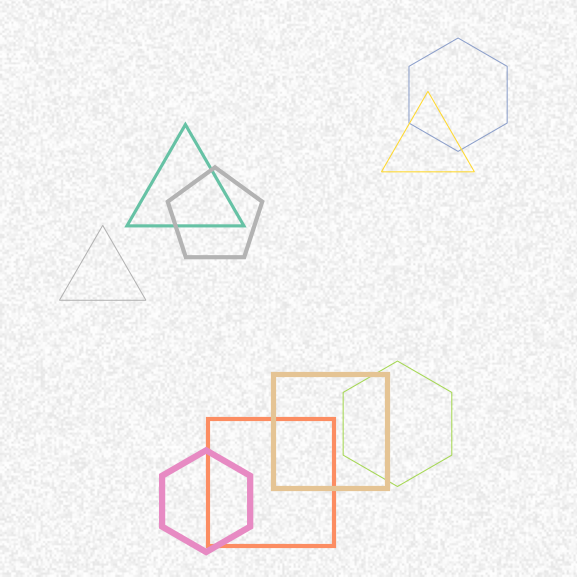[{"shape": "triangle", "thickness": 1.5, "radius": 0.58, "center": [0.321, 0.666]}, {"shape": "square", "thickness": 2, "radius": 0.55, "center": [0.469, 0.164]}, {"shape": "hexagon", "thickness": 0.5, "radius": 0.49, "center": [0.793, 0.835]}, {"shape": "hexagon", "thickness": 3, "radius": 0.44, "center": [0.357, 0.131]}, {"shape": "hexagon", "thickness": 0.5, "radius": 0.54, "center": [0.688, 0.265]}, {"shape": "triangle", "thickness": 0.5, "radius": 0.46, "center": [0.741, 0.748]}, {"shape": "square", "thickness": 2.5, "radius": 0.5, "center": [0.571, 0.253]}, {"shape": "pentagon", "thickness": 2, "radius": 0.43, "center": [0.372, 0.623]}, {"shape": "triangle", "thickness": 0.5, "radius": 0.43, "center": [0.178, 0.522]}]